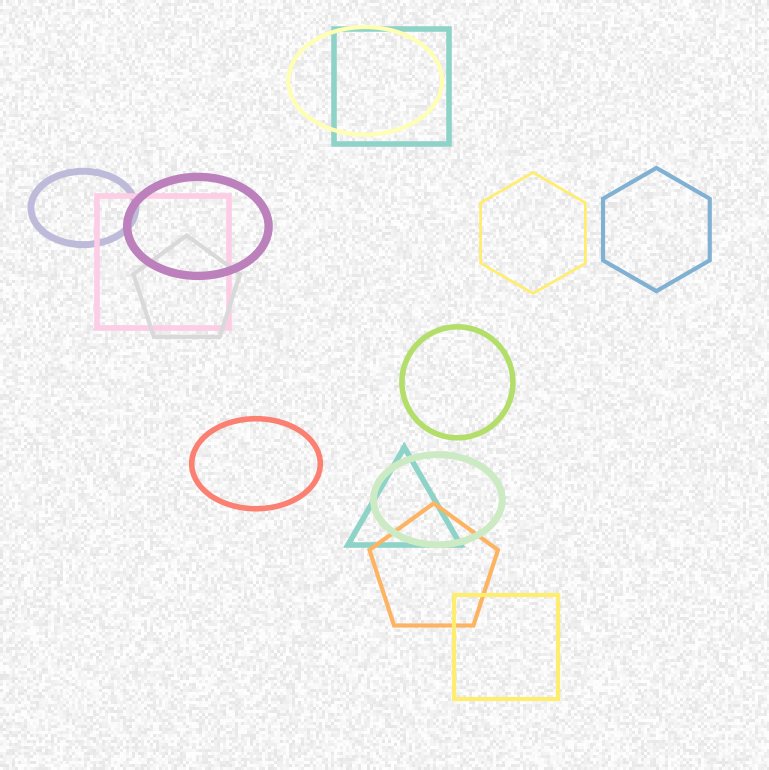[{"shape": "square", "thickness": 2, "radius": 0.37, "center": [0.508, 0.888]}, {"shape": "triangle", "thickness": 2, "radius": 0.42, "center": [0.525, 0.334]}, {"shape": "oval", "thickness": 1.5, "radius": 0.5, "center": [0.474, 0.895]}, {"shape": "oval", "thickness": 2.5, "radius": 0.34, "center": [0.108, 0.73]}, {"shape": "oval", "thickness": 2, "radius": 0.42, "center": [0.332, 0.398]}, {"shape": "hexagon", "thickness": 1.5, "radius": 0.4, "center": [0.852, 0.702]}, {"shape": "pentagon", "thickness": 1.5, "radius": 0.44, "center": [0.563, 0.259]}, {"shape": "circle", "thickness": 2, "radius": 0.36, "center": [0.594, 0.503]}, {"shape": "square", "thickness": 2, "radius": 0.43, "center": [0.211, 0.659]}, {"shape": "pentagon", "thickness": 1.5, "radius": 0.36, "center": [0.243, 0.621]}, {"shape": "oval", "thickness": 3, "radius": 0.46, "center": [0.257, 0.706]}, {"shape": "oval", "thickness": 2.5, "radius": 0.42, "center": [0.569, 0.351]}, {"shape": "square", "thickness": 1.5, "radius": 0.34, "center": [0.657, 0.16]}, {"shape": "hexagon", "thickness": 1, "radius": 0.39, "center": [0.692, 0.697]}]